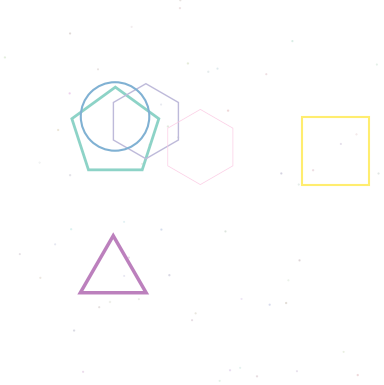[{"shape": "pentagon", "thickness": 2, "radius": 0.59, "center": [0.3, 0.655]}, {"shape": "hexagon", "thickness": 1, "radius": 0.49, "center": [0.379, 0.685]}, {"shape": "circle", "thickness": 1.5, "radius": 0.44, "center": [0.299, 0.697]}, {"shape": "hexagon", "thickness": 0.5, "radius": 0.49, "center": [0.52, 0.618]}, {"shape": "triangle", "thickness": 2.5, "radius": 0.49, "center": [0.294, 0.289]}, {"shape": "square", "thickness": 1.5, "radius": 0.44, "center": [0.871, 0.608]}]